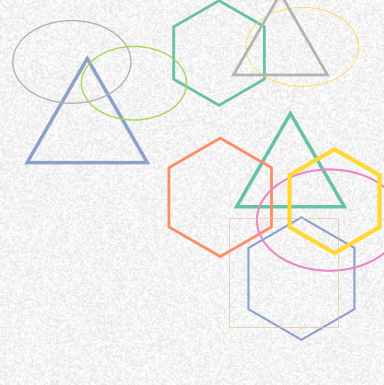[{"shape": "hexagon", "thickness": 2, "radius": 0.68, "center": [0.569, 0.862]}, {"shape": "triangle", "thickness": 2.5, "radius": 0.81, "center": [0.754, 0.544]}, {"shape": "hexagon", "thickness": 2, "radius": 0.77, "center": [0.572, 0.487]}, {"shape": "triangle", "thickness": 2.5, "radius": 0.9, "center": [0.227, 0.668]}, {"shape": "hexagon", "thickness": 1.5, "radius": 0.79, "center": [0.783, 0.276]}, {"shape": "oval", "thickness": 1.5, "radius": 0.94, "center": [0.855, 0.428]}, {"shape": "oval", "thickness": 1, "radius": 0.68, "center": [0.348, 0.784]}, {"shape": "oval", "thickness": 0.5, "radius": 0.73, "center": [0.785, 0.878]}, {"shape": "hexagon", "thickness": 3, "radius": 0.67, "center": [0.869, 0.477]}, {"shape": "square", "thickness": 0.5, "radius": 0.71, "center": [0.736, 0.293]}, {"shape": "triangle", "thickness": 2, "radius": 0.7, "center": [0.728, 0.876]}, {"shape": "oval", "thickness": 1, "radius": 0.77, "center": [0.187, 0.839]}]